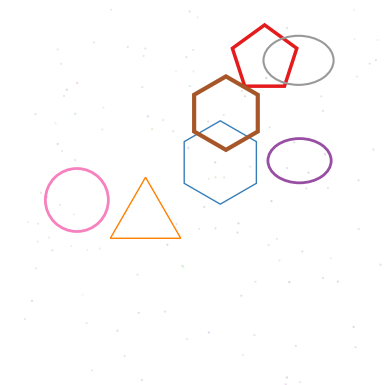[{"shape": "pentagon", "thickness": 2.5, "radius": 0.44, "center": [0.687, 0.847]}, {"shape": "hexagon", "thickness": 1, "radius": 0.54, "center": [0.572, 0.578]}, {"shape": "oval", "thickness": 2, "radius": 0.41, "center": [0.778, 0.583]}, {"shape": "triangle", "thickness": 1, "radius": 0.53, "center": [0.378, 0.434]}, {"shape": "hexagon", "thickness": 3, "radius": 0.48, "center": [0.587, 0.706]}, {"shape": "circle", "thickness": 2, "radius": 0.41, "center": [0.2, 0.481]}, {"shape": "oval", "thickness": 1.5, "radius": 0.46, "center": [0.775, 0.843]}]